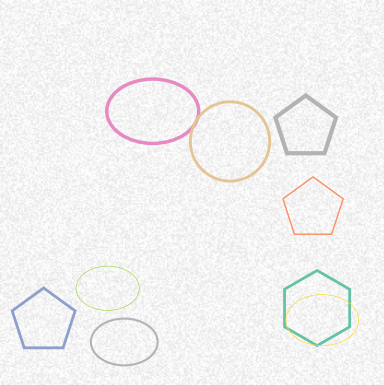[{"shape": "hexagon", "thickness": 2, "radius": 0.49, "center": [0.824, 0.2]}, {"shape": "pentagon", "thickness": 1, "radius": 0.41, "center": [0.813, 0.458]}, {"shape": "pentagon", "thickness": 2, "radius": 0.43, "center": [0.113, 0.166]}, {"shape": "oval", "thickness": 2.5, "radius": 0.6, "center": [0.397, 0.711]}, {"shape": "oval", "thickness": 0.5, "radius": 0.41, "center": [0.28, 0.251]}, {"shape": "oval", "thickness": 0.5, "radius": 0.47, "center": [0.837, 0.169]}, {"shape": "circle", "thickness": 2, "radius": 0.52, "center": [0.597, 0.633]}, {"shape": "pentagon", "thickness": 3, "radius": 0.41, "center": [0.794, 0.669]}, {"shape": "oval", "thickness": 1.5, "radius": 0.43, "center": [0.323, 0.112]}]